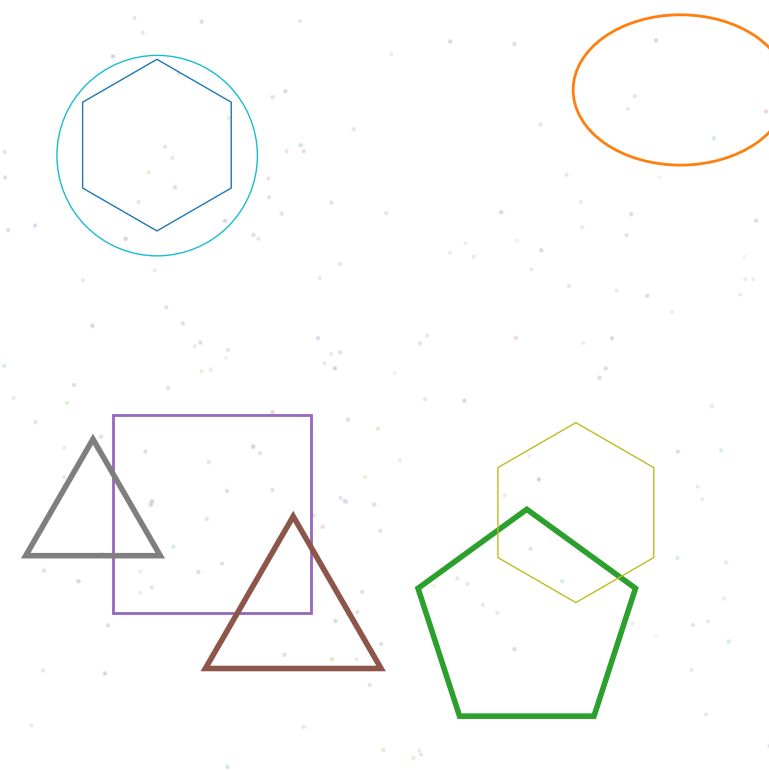[{"shape": "hexagon", "thickness": 0.5, "radius": 0.56, "center": [0.204, 0.812]}, {"shape": "oval", "thickness": 1, "radius": 0.7, "center": [0.884, 0.883]}, {"shape": "pentagon", "thickness": 2, "radius": 0.74, "center": [0.684, 0.19]}, {"shape": "square", "thickness": 1, "radius": 0.64, "center": [0.275, 0.333]}, {"shape": "triangle", "thickness": 2, "radius": 0.66, "center": [0.381, 0.198]}, {"shape": "triangle", "thickness": 2, "radius": 0.5, "center": [0.121, 0.329]}, {"shape": "hexagon", "thickness": 0.5, "radius": 0.58, "center": [0.748, 0.334]}, {"shape": "circle", "thickness": 0.5, "radius": 0.65, "center": [0.204, 0.798]}]